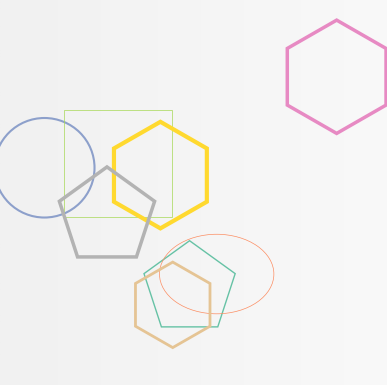[{"shape": "pentagon", "thickness": 1, "radius": 0.62, "center": [0.489, 0.251]}, {"shape": "oval", "thickness": 0.5, "radius": 0.74, "center": [0.559, 0.288]}, {"shape": "circle", "thickness": 1.5, "radius": 0.65, "center": [0.115, 0.564]}, {"shape": "hexagon", "thickness": 2.5, "radius": 0.74, "center": [0.869, 0.801]}, {"shape": "square", "thickness": 0.5, "radius": 0.7, "center": [0.304, 0.575]}, {"shape": "hexagon", "thickness": 3, "radius": 0.69, "center": [0.414, 0.545]}, {"shape": "hexagon", "thickness": 2, "radius": 0.56, "center": [0.446, 0.208]}, {"shape": "pentagon", "thickness": 2.5, "radius": 0.65, "center": [0.276, 0.437]}]